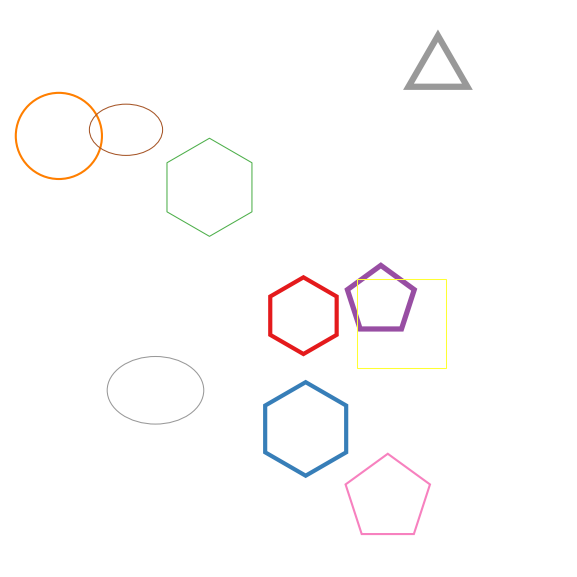[{"shape": "hexagon", "thickness": 2, "radius": 0.33, "center": [0.525, 0.453]}, {"shape": "hexagon", "thickness": 2, "radius": 0.4, "center": [0.529, 0.256]}, {"shape": "hexagon", "thickness": 0.5, "radius": 0.42, "center": [0.363, 0.675]}, {"shape": "pentagon", "thickness": 2.5, "radius": 0.3, "center": [0.659, 0.479]}, {"shape": "circle", "thickness": 1, "radius": 0.37, "center": [0.102, 0.764]}, {"shape": "square", "thickness": 0.5, "radius": 0.39, "center": [0.696, 0.438]}, {"shape": "oval", "thickness": 0.5, "radius": 0.32, "center": [0.218, 0.774]}, {"shape": "pentagon", "thickness": 1, "radius": 0.38, "center": [0.671, 0.137]}, {"shape": "triangle", "thickness": 3, "radius": 0.29, "center": [0.758, 0.878]}, {"shape": "oval", "thickness": 0.5, "radius": 0.42, "center": [0.269, 0.323]}]